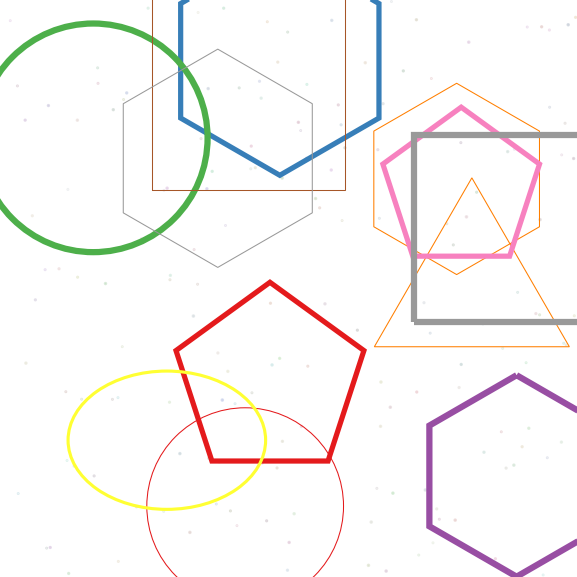[{"shape": "pentagon", "thickness": 2.5, "radius": 0.86, "center": [0.467, 0.339]}, {"shape": "circle", "thickness": 0.5, "radius": 0.85, "center": [0.425, 0.123]}, {"shape": "hexagon", "thickness": 2.5, "radius": 0.99, "center": [0.485, 0.894]}, {"shape": "circle", "thickness": 3, "radius": 0.99, "center": [0.162, 0.76]}, {"shape": "hexagon", "thickness": 3, "radius": 0.87, "center": [0.895, 0.175]}, {"shape": "hexagon", "thickness": 0.5, "radius": 0.83, "center": [0.791, 0.689]}, {"shape": "triangle", "thickness": 0.5, "radius": 0.97, "center": [0.817, 0.496]}, {"shape": "oval", "thickness": 1.5, "radius": 0.86, "center": [0.289, 0.237]}, {"shape": "square", "thickness": 0.5, "radius": 0.84, "center": [0.43, 0.837]}, {"shape": "pentagon", "thickness": 2.5, "radius": 0.71, "center": [0.799, 0.671]}, {"shape": "square", "thickness": 3, "radius": 0.81, "center": [0.878, 0.604]}, {"shape": "hexagon", "thickness": 0.5, "radius": 0.94, "center": [0.377, 0.725]}]